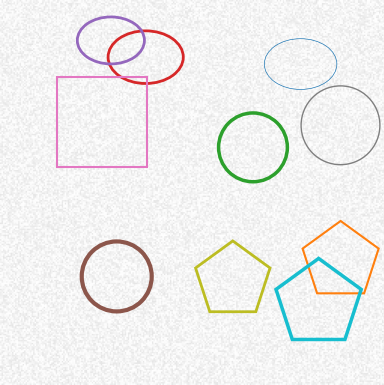[{"shape": "oval", "thickness": 0.5, "radius": 0.47, "center": [0.781, 0.834]}, {"shape": "pentagon", "thickness": 1.5, "radius": 0.52, "center": [0.885, 0.322]}, {"shape": "circle", "thickness": 2.5, "radius": 0.45, "center": [0.657, 0.617]}, {"shape": "oval", "thickness": 2, "radius": 0.49, "center": [0.378, 0.852]}, {"shape": "oval", "thickness": 2, "radius": 0.44, "center": [0.288, 0.895]}, {"shape": "circle", "thickness": 3, "radius": 0.45, "center": [0.303, 0.282]}, {"shape": "square", "thickness": 1.5, "radius": 0.58, "center": [0.265, 0.683]}, {"shape": "circle", "thickness": 1, "radius": 0.51, "center": [0.884, 0.675]}, {"shape": "pentagon", "thickness": 2, "radius": 0.51, "center": [0.605, 0.273]}, {"shape": "pentagon", "thickness": 2.5, "radius": 0.58, "center": [0.828, 0.212]}]